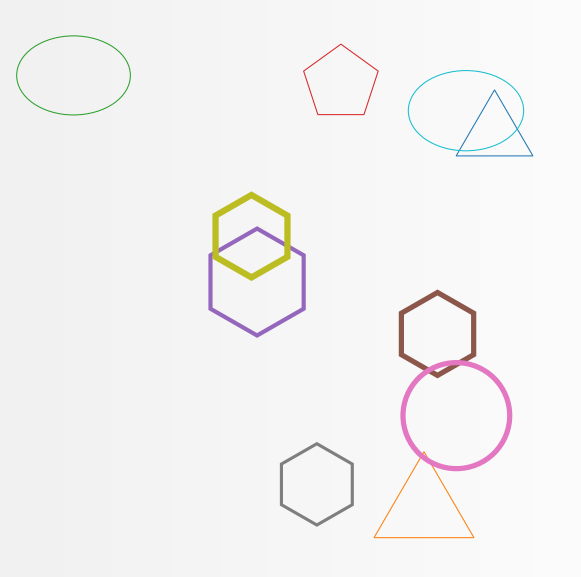[{"shape": "triangle", "thickness": 0.5, "radius": 0.38, "center": [0.851, 0.767]}, {"shape": "triangle", "thickness": 0.5, "radius": 0.5, "center": [0.729, 0.118]}, {"shape": "oval", "thickness": 0.5, "radius": 0.49, "center": [0.127, 0.869]}, {"shape": "pentagon", "thickness": 0.5, "radius": 0.34, "center": [0.587, 0.855]}, {"shape": "hexagon", "thickness": 2, "radius": 0.46, "center": [0.442, 0.511]}, {"shape": "hexagon", "thickness": 2.5, "radius": 0.36, "center": [0.753, 0.421]}, {"shape": "circle", "thickness": 2.5, "radius": 0.46, "center": [0.785, 0.279]}, {"shape": "hexagon", "thickness": 1.5, "radius": 0.35, "center": [0.545, 0.16]}, {"shape": "hexagon", "thickness": 3, "radius": 0.36, "center": [0.433, 0.59]}, {"shape": "oval", "thickness": 0.5, "radius": 0.5, "center": [0.802, 0.807]}]